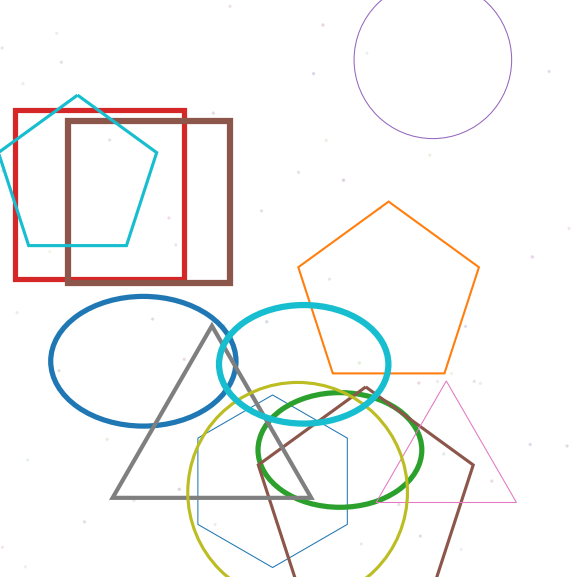[{"shape": "hexagon", "thickness": 0.5, "radius": 0.75, "center": [0.472, 0.166]}, {"shape": "oval", "thickness": 2.5, "radius": 0.8, "center": [0.248, 0.374]}, {"shape": "pentagon", "thickness": 1, "radius": 0.82, "center": [0.673, 0.486]}, {"shape": "oval", "thickness": 2.5, "radius": 0.71, "center": [0.589, 0.22]}, {"shape": "square", "thickness": 2.5, "radius": 0.73, "center": [0.172, 0.663]}, {"shape": "circle", "thickness": 0.5, "radius": 0.68, "center": [0.75, 0.896]}, {"shape": "pentagon", "thickness": 1.5, "radius": 0.98, "center": [0.633, 0.134]}, {"shape": "square", "thickness": 3, "radius": 0.7, "center": [0.259, 0.649]}, {"shape": "triangle", "thickness": 0.5, "radius": 0.7, "center": [0.773, 0.199]}, {"shape": "triangle", "thickness": 2, "radius": 0.99, "center": [0.367, 0.236]}, {"shape": "circle", "thickness": 1.5, "radius": 0.95, "center": [0.515, 0.147]}, {"shape": "pentagon", "thickness": 1.5, "radius": 0.72, "center": [0.134, 0.69]}, {"shape": "oval", "thickness": 3, "radius": 0.73, "center": [0.526, 0.368]}]